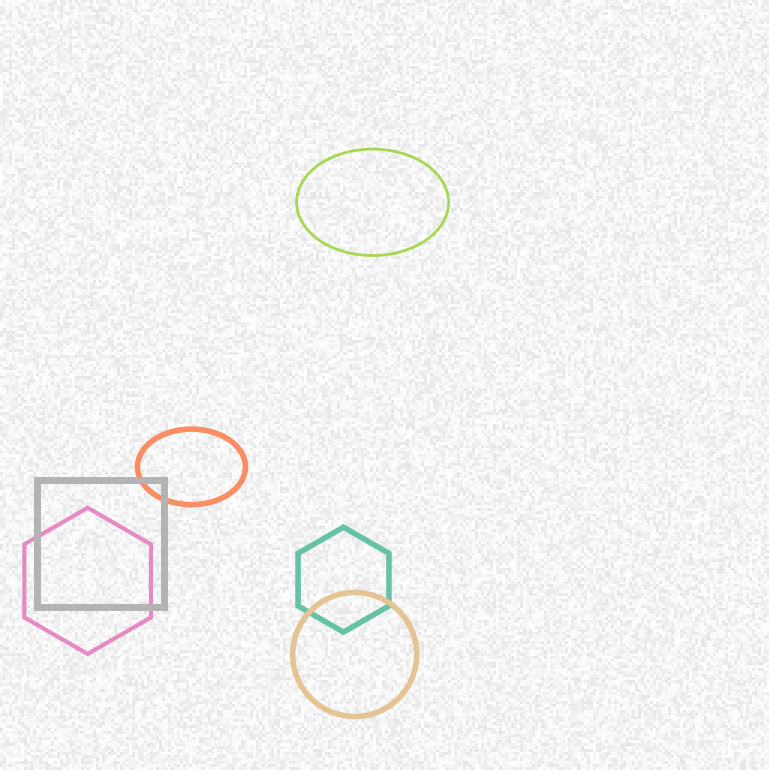[{"shape": "hexagon", "thickness": 2, "radius": 0.34, "center": [0.446, 0.247]}, {"shape": "oval", "thickness": 2, "radius": 0.35, "center": [0.249, 0.394]}, {"shape": "hexagon", "thickness": 1.5, "radius": 0.47, "center": [0.114, 0.246]}, {"shape": "oval", "thickness": 1, "radius": 0.49, "center": [0.484, 0.737]}, {"shape": "circle", "thickness": 2, "radius": 0.4, "center": [0.461, 0.15]}, {"shape": "square", "thickness": 2.5, "radius": 0.41, "center": [0.131, 0.294]}]